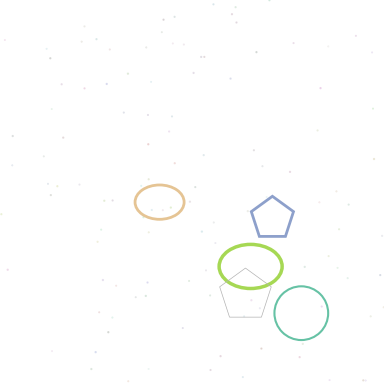[{"shape": "circle", "thickness": 1.5, "radius": 0.35, "center": [0.783, 0.187]}, {"shape": "pentagon", "thickness": 2, "radius": 0.29, "center": [0.708, 0.433]}, {"shape": "oval", "thickness": 2.5, "radius": 0.41, "center": [0.651, 0.308]}, {"shape": "oval", "thickness": 2, "radius": 0.32, "center": [0.415, 0.475]}, {"shape": "pentagon", "thickness": 0.5, "radius": 0.35, "center": [0.638, 0.233]}]